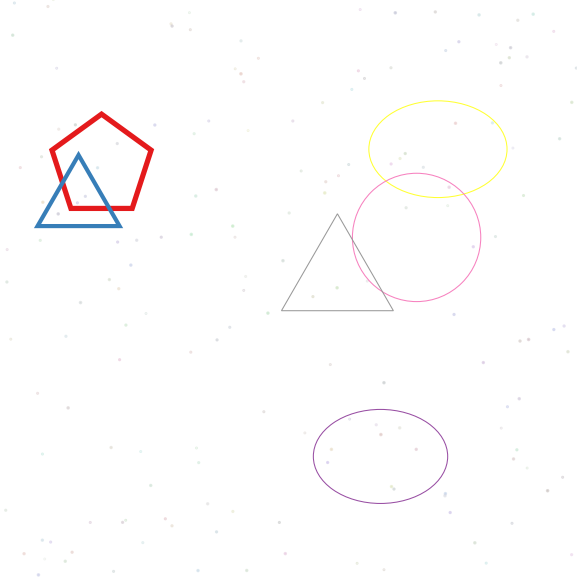[{"shape": "pentagon", "thickness": 2.5, "radius": 0.45, "center": [0.176, 0.711]}, {"shape": "triangle", "thickness": 2, "radius": 0.41, "center": [0.136, 0.649]}, {"shape": "oval", "thickness": 0.5, "radius": 0.58, "center": [0.659, 0.209]}, {"shape": "oval", "thickness": 0.5, "radius": 0.6, "center": [0.758, 0.741]}, {"shape": "circle", "thickness": 0.5, "radius": 0.56, "center": [0.721, 0.588]}, {"shape": "triangle", "thickness": 0.5, "radius": 0.56, "center": [0.584, 0.517]}]